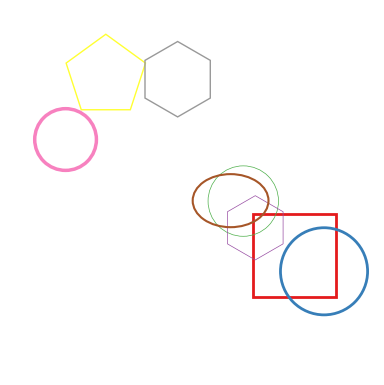[{"shape": "square", "thickness": 2, "radius": 0.54, "center": [0.765, 0.335]}, {"shape": "circle", "thickness": 2, "radius": 0.57, "center": [0.842, 0.295]}, {"shape": "circle", "thickness": 0.5, "radius": 0.46, "center": [0.632, 0.478]}, {"shape": "hexagon", "thickness": 0.5, "radius": 0.42, "center": [0.663, 0.408]}, {"shape": "pentagon", "thickness": 1, "radius": 0.54, "center": [0.275, 0.803]}, {"shape": "oval", "thickness": 1.5, "radius": 0.49, "center": [0.599, 0.479]}, {"shape": "circle", "thickness": 2.5, "radius": 0.4, "center": [0.17, 0.638]}, {"shape": "hexagon", "thickness": 1, "radius": 0.49, "center": [0.461, 0.794]}]